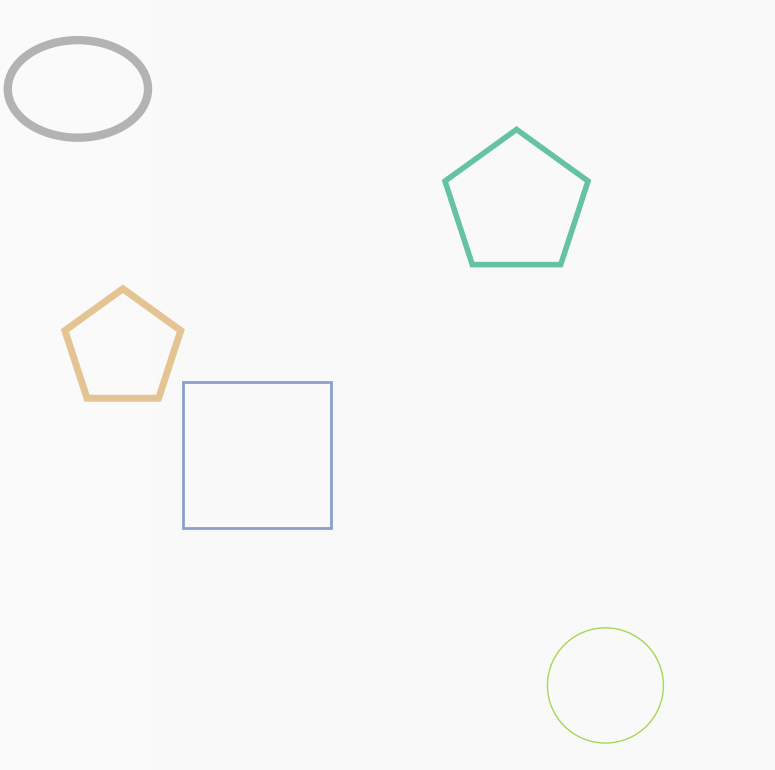[{"shape": "pentagon", "thickness": 2, "radius": 0.49, "center": [0.666, 0.735]}, {"shape": "square", "thickness": 1, "radius": 0.48, "center": [0.331, 0.409]}, {"shape": "circle", "thickness": 0.5, "radius": 0.37, "center": [0.781, 0.11]}, {"shape": "pentagon", "thickness": 2.5, "radius": 0.39, "center": [0.158, 0.546]}, {"shape": "oval", "thickness": 3, "radius": 0.45, "center": [0.101, 0.885]}]